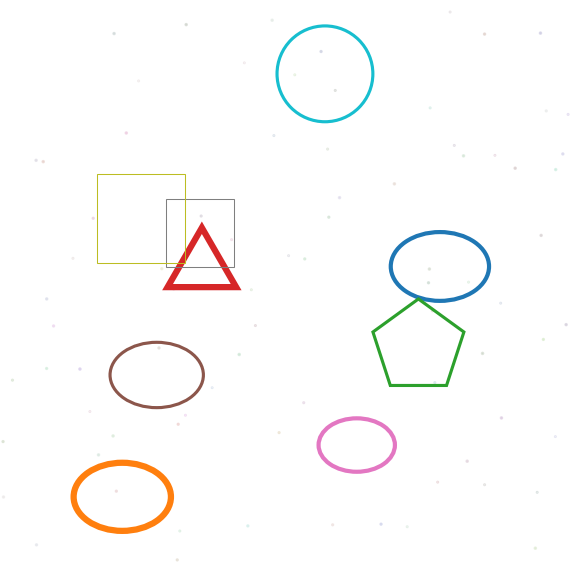[{"shape": "oval", "thickness": 2, "radius": 0.43, "center": [0.762, 0.538]}, {"shape": "oval", "thickness": 3, "radius": 0.42, "center": [0.212, 0.139]}, {"shape": "pentagon", "thickness": 1.5, "radius": 0.41, "center": [0.725, 0.399]}, {"shape": "triangle", "thickness": 3, "radius": 0.34, "center": [0.35, 0.536]}, {"shape": "oval", "thickness": 1.5, "radius": 0.4, "center": [0.271, 0.35]}, {"shape": "oval", "thickness": 2, "radius": 0.33, "center": [0.618, 0.229]}, {"shape": "square", "thickness": 0.5, "radius": 0.3, "center": [0.346, 0.595]}, {"shape": "square", "thickness": 0.5, "radius": 0.38, "center": [0.244, 0.621]}, {"shape": "circle", "thickness": 1.5, "radius": 0.41, "center": [0.563, 0.871]}]